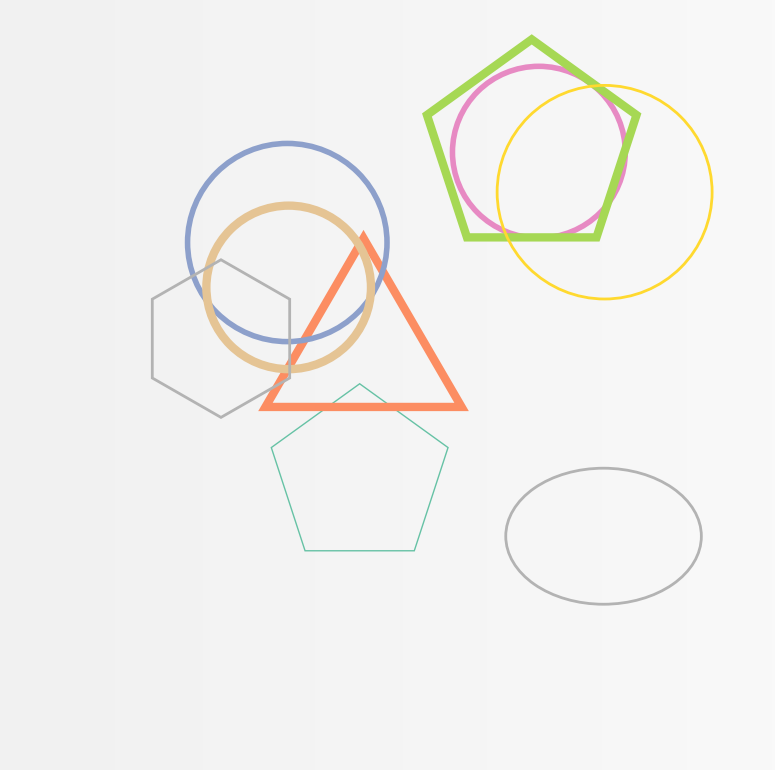[{"shape": "pentagon", "thickness": 0.5, "radius": 0.6, "center": [0.464, 0.382]}, {"shape": "triangle", "thickness": 3, "radius": 0.73, "center": [0.469, 0.545]}, {"shape": "circle", "thickness": 2, "radius": 0.64, "center": [0.371, 0.685]}, {"shape": "circle", "thickness": 2, "radius": 0.56, "center": [0.695, 0.802]}, {"shape": "pentagon", "thickness": 3, "radius": 0.71, "center": [0.686, 0.807]}, {"shape": "circle", "thickness": 1, "radius": 0.69, "center": [0.78, 0.75]}, {"shape": "circle", "thickness": 3, "radius": 0.53, "center": [0.372, 0.627]}, {"shape": "hexagon", "thickness": 1, "radius": 0.51, "center": [0.285, 0.56]}, {"shape": "oval", "thickness": 1, "radius": 0.63, "center": [0.779, 0.304]}]